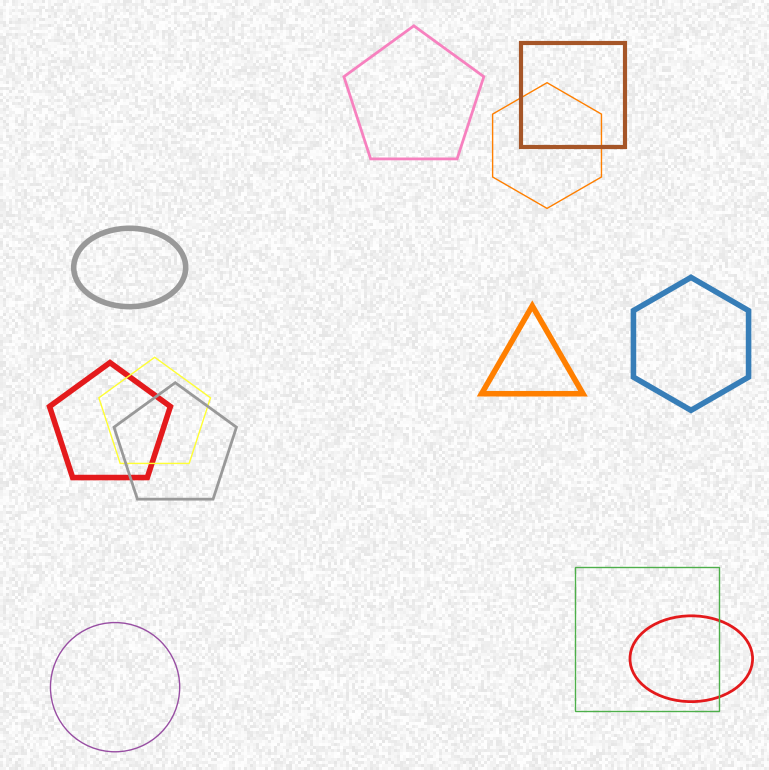[{"shape": "oval", "thickness": 1, "radius": 0.4, "center": [0.898, 0.145]}, {"shape": "pentagon", "thickness": 2, "radius": 0.41, "center": [0.143, 0.447]}, {"shape": "hexagon", "thickness": 2, "radius": 0.43, "center": [0.897, 0.553]}, {"shape": "square", "thickness": 0.5, "radius": 0.47, "center": [0.84, 0.17]}, {"shape": "circle", "thickness": 0.5, "radius": 0.42, "center": [0.149, 0.108]}, {"shape": "triangle", "thickness": 2, "radius": 0.38, "center": [0.691, 0.527]}, {"shape": "hexagon", "thickness": 0.5, "radius": 0.41, "center": [0.71, 0.811]}, {"shape": "pentagon", "thickness": 0.5, "radius": 0.38, "center": [0.201, 0.46]}, {"shape": "square", "thickness": 1.5, "radius": 0.34, "center": [0.744, 0.877]}, {"shape": "pentagon", "thickness": 1, "radius": 0.48, "center": [0.537, 0.871]}, {"shape": "pentagon", "thickness": 1, "radius": 0.42, "center": [0.228, 0.419]}, {"shape": "oval", "thickness": 2, "radius": 0.36, "center": [0.168, 0.653]}]